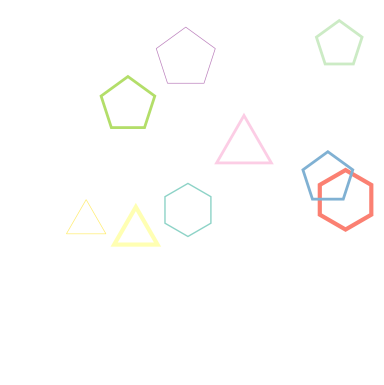[{"shape": "hexagon", "thickness": 1, "radius": 0.34, "center": [0.488, 0.455]}, {"shape": "triangle", "thickness": 3, "radius": 0.33, "center": [0.353, 0.397]}, {"shape": "hexagon", "thickness": 3, "radius": 0.39, "center": [0.898, 0.481]}, {"shape": "pentagon", "thickness": 2, "radius": 0.34, "center": [0.852, 0.538]}, {"shape": "pentagon", "thickness": 2, "radius": 0.37, "center": [0.332, 0.728]}, {"shape": "triangle", "thickness": 2, "radius": 0.41, "center": [0.634, 0.618]}, {"shape": "pentagon", "thickness": 0.5, "radius": 0.4, "center": [0.483, 0.849]}, {"shape": "pentagon", "thickness": 2, "radius": 0.31, "center": [0.881, 0.884]}, {"shape": "triangle", "thickness": 0.5, "radius": 0.3, "center": [0.224, 0.422]}]